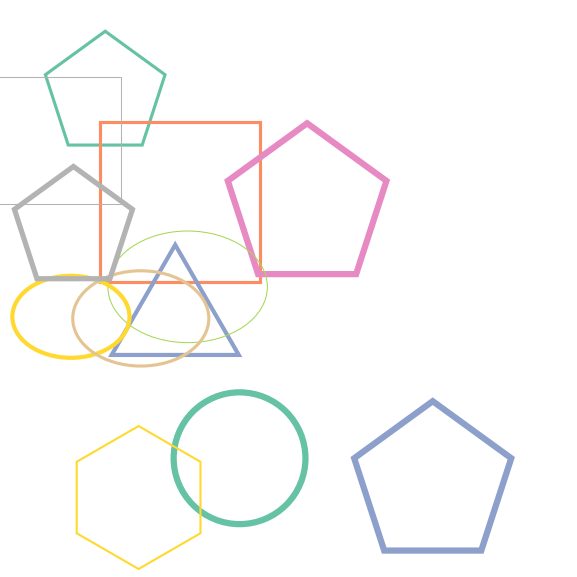[{"shape": "circle", "thickness": 3, "radius": 0.57, "center": [0.415, 0.206]}, {"shape": "pentagon", "thickness": 1.5, "radius": 0.54, "center": [0.182, 0.836]}, {"shape": "square", "thickness": 1.5, "radius": 0.69, "center": [0.312, 0.65]}, {"shape": "pentagon", "thickness": 3, "radius": 0.71, "center": [0.749, 0.161]}, {"shape": "triangle", "thickness": 2, "radius": 0.64, "center": [0.303, 0.448]}, {"shape": "pentagon", "thickness": 3, "radius": 0.72, "center": [0.532, 0.641]}, {"shape": "oval", "thickness": 0.5, "radius": 0.69, "center": [0.325, 0.502]}, {"shape": "oval", "thickness": 2, "radius": 0.51, "center": [0.123, 0.451]}, {"shape": "hexagon", "thickness": 1, "radius": 0.62, "center": [0.24, 0.138]}, {"shape": "oval", "thickness": 1.5, "radius": 0.59, "center": [0.244, 0.448]}, {"shape": "pentagon", "thickness": 2.5, "radius": 0.54, "center": [0.127, 0.603]}, {"shape": "square", "thickness": 0.5, "radius": 0.55, "center": [0.101, 0.756]}]